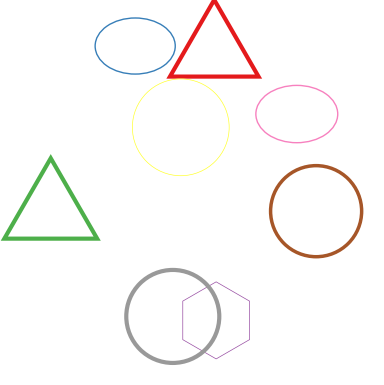[{"shape": "triangle", "thickness": 3, "radius": 0.66, "center": [0.556, 0.867]}, {"shape": "oval", "thickness": 1, "radius": 0.52, "center": [0.351, 0.88]}, {"shape": "triangle", "thickness": 3, "radius": 0.7, "center": [0.132, 0.45]}, {"shape": "hexagon", "thickness": 0.5, "radius": 0.5, "center": [0.561, 0.168]}, {"shape": "circle", "thickness": 0.5, "radius": 0.63, "center": [0.47, 0.669]}, {"shape": "circle", "thickness": 2.5, "radius": 0.59, "center": [0.821, 0.451]}, {"shape": "oval", "thickness": 1, "radius": 0.53, "center": [0.771, 0.704]}, {"shape": "circle", "thickness": 3, "radius": 0.6, "center": [0.449, 0.178]}]